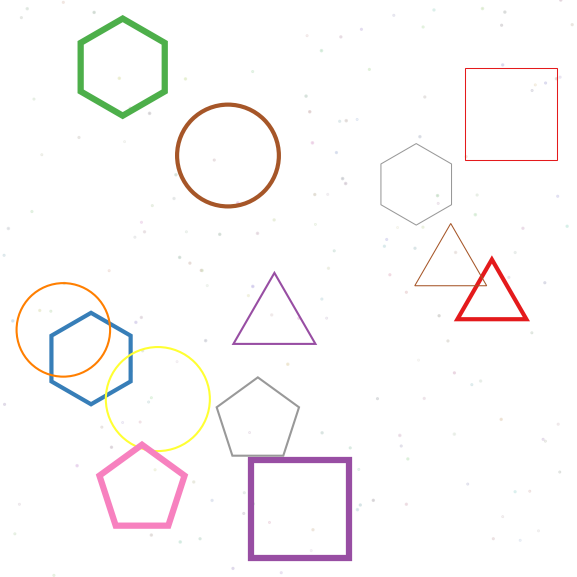[{"shape": "triangle", "thickness": 2, "radius": 0.34, "center": [0.852, 0.481]}, {"shape": "square", "thickness": 0.5, "radius": 0.4, "center": [0.885, 0.801]}, {"shape": "hexagon", "thickness": 2, "radius": 0.4, "center": [0.158, 0.378]}, {"shape": "hexagon", "thickness": 3, "radius": 0.42, "center": [0.212, 0.883]}, {"shape": "square", "thickness": 3, "radius": 0.43, "center": [0.519, 0.118]}, {"shape": "triangle", "thickness": 1, "radius": 0.41, "center": [0.475, 0.445]}, {"shape": "circle", "thickness": 1, "radius": 0.4, "center": [0.11, 0.428]}, {"shape": "circle", "thickness": 1, "radius": 0.45, "center": [0.273, 0.308]}, {"shape": "triangle", "thickness": 0.5, "radius": 0.36, "center": [0.78, 0.54]}, {"shape": "circle", "thickness": 2, "radius": 0.44, "center": [0.395, 0.73]}, {"shape": "pentagon", "thickness": 3, "radius": 0.39, "center": [0.246, 0.152]}, {"shape": "hexagon", "thickness": 0.5, "radius": 0.35, "center": [0.721, 0.68]}, {"shape": "pentagon", "thickness": 1, "radius": 0.37, "center": [0.446, 0.271]}]